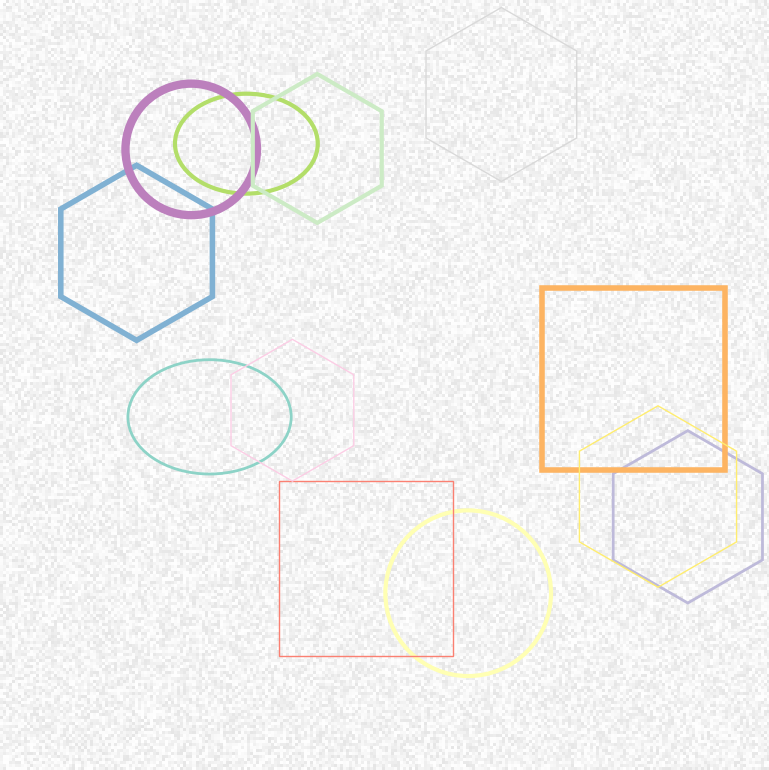[{"shape": "oval", "thickness": 1, "radius": 0.53, "center": [0.272, 0.459]}, {"shape": "circle", "thickness": 1.5, "radius": 0.54, "center": [0.608, 0.23]}, {"shape": "hexagon", "thickness": 1, "radius": 0.56, "center": [0.893, 0.329]}, {"shape": "square", "thickness": 0.5, "radius": 0.57, "center": [0.476, 0.262]}, {"shape": "hexagon", "thickness": 2, "radius": 0.57, "center": [0.177, 0.672]}, {"shape": "square", "thickness": 2, "radius": 0.59, "center": [0.823, 0.508]}, {"shape": "oval", "thickness": 1.5, "radius": 0.46, "center": [0.32, 0.813]}, {"shape": "hexagon", "thickness": 0.5, "radius": 0.46, "center": [0.38, 0.467]}, {"shape": "hexagon", "thickness": 0.5, "radius": 0.56, "center": [0.651, 0.877]}, {"shape": "circle", "thickness": 3, "radius": 0.43, "center": [0.248, 0.806]}, {"shape": "hexagon", "thickness": 1.5, "radius": 0.48, "center": [0.412, 0.807]}, {"shape": "hexagon", "thickness": 0.5, "radius": 0.59, "center": [0.855, 0.355]}]